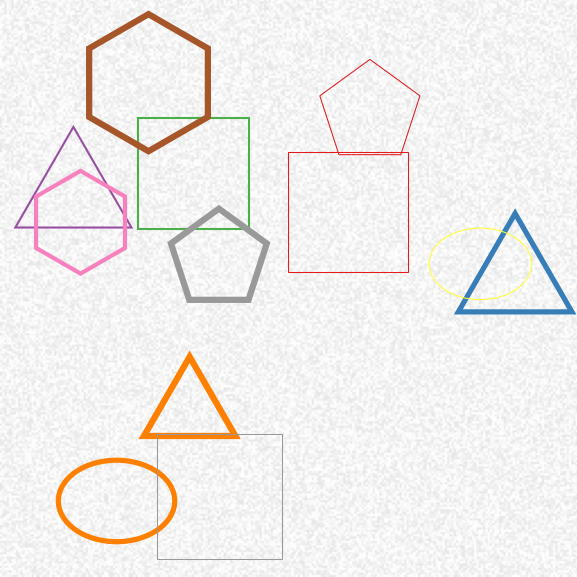[{"shape": "square", "thickness": 0.5, "radius": 0.52, "center": [0.603, 0.632]}, {"shape": "pentagon", "thickness": 0.5, "radius": 0.46, "center": [0.64, 0.805]}, {"shape": "triangle", "thickness": 2.5, "radius": 0.57, "center": [0.892, 0.516]}, {"shape": "square", "thickness": 1, "radius": 0.48, "center": [0.335, 0.699]}, {"shape": "triangle", "thickness": 1, "radius": 0.58, "center": [0.127, 0.663]}, {"shape": "oval", "thickness": 2.5, "radius": 0.5, "center": [0.202, 0.132]}, {"shape": "triangle", "thickness": 3, "radius": 0.46, "center": [0.328, 0.29]}, {"shape": "oval", "thickness": 0.5, "radius": 0.44, "center": [0.832, 0.542]}, {"shape": "hexagon", "thickness": 3, "radius": 0.59, "center": [0.257, 0.856]}, {"shape": "hexagon", "thickness": 2, "radius": 0.44, "center": [0.139, 0.614]}, {"shape": "pentagon", "thickness": 3, "radius": 0.44, "center": [0.379, 0.551]}, {"shape": "square", "thickness": 0.5, "radius": 0.54, "center": [0.38, 0.139]}]